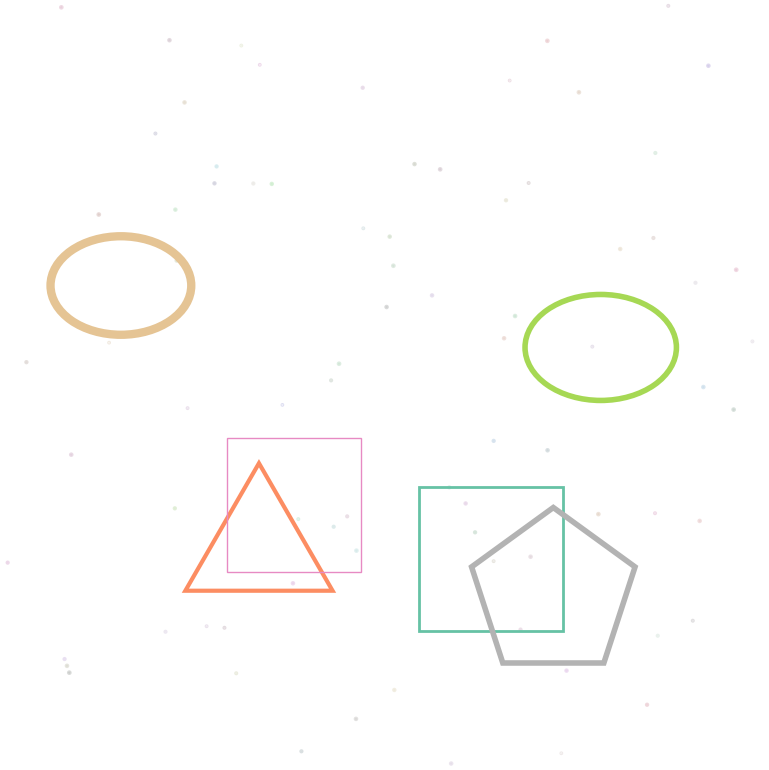[{"shape": "square", "thickness": 1, "radius": 0.47, "center": [0.638, 0.274]}, {"shape": "triangle", "thickness": 1.5, "radius": 0.55, "center": [0.336, 0.288]}, {"shape": "square", "thickness": 0.5, "radius": 0.44, "center": [0.382, 0.344]}, {"shape": "oval", "thickness": 2, "radius": 0.49, "center": [0.78, 0.549]}, {"shape": "oval", "thickness": 3, "radius": 0.46, "center": [0.157, 0.629]}, {"shape": "pentagon", "thickness": 2, "radius": 0.56, "center": [0.719, 0.229]}]